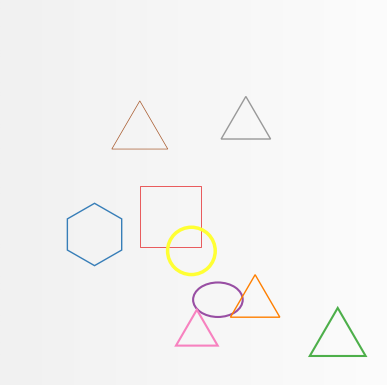[{"shape": "square", "thickness": 0.5, "radius": 0.39, "center": [0.44, 0.437]}, {"shape": "hexagon", "thickness": 1, "radius": 0.4, "center": [0.244, 0.391]}, {"shape": "triangle", "thickness": 1.5, "radius": 0.42, "center": [0.872, 0.117]}, {"shape": "oval", "thickness": 1.5, "radius": 0.32, "center": [0.562, 0.221]}, {"shape": "triangle", "thickness": 1, "radius": 0.37, "center": [0.658, 0.213]}, {"shape": "circle", "thickness": 2.5, "radius": 0.31, "center": [0.494, 0.348]}, {"shape": "triangle", "thickness": 0.5, "radius": 0.42, "center": [0.361, 0.655]}, {"shape": "triangle", "thickness": 1.5, "radius": 0.31, "center": [0.508, 0.133]}, {"shape": "triangle", "thickness": 1, "radius": 0.37, "center": [0.634, 0.676]}]